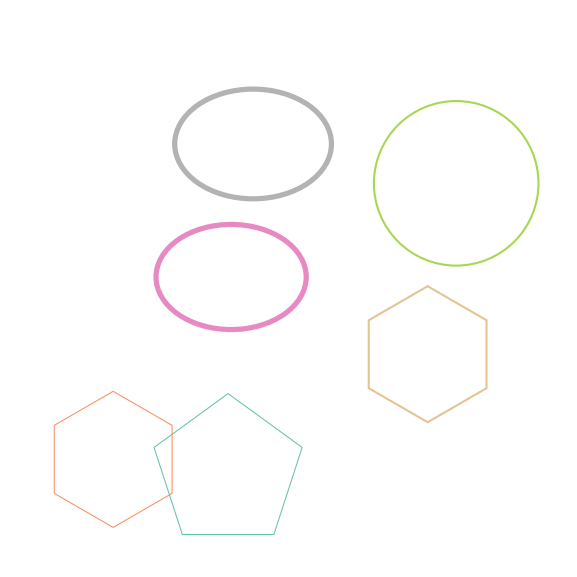[{"shape": "pentagon", "thickness": 0.5, "radius": 0.67, "center": [0.395, 0.183]}, {"shape": "hexagon", "thickness": 0.5, "radius": 0.59, "center": [0.196, 0.204]}, {"shape": "oval", "thickness": 2.5, "radius": 0.65, "center": [0.4, 0.519]}, {"shape": "circle", "thickness": 1, "radius": 0.71, "center": [0.79, 0.682]}, {"shape": "hexagon", "thickness": 1, "radius": 0.59, "center": [0.741, 0.386]}, {"shape": "oval", "thickness": 2.5, "radius": 0.68, "center": [0.438, 0.75]}]